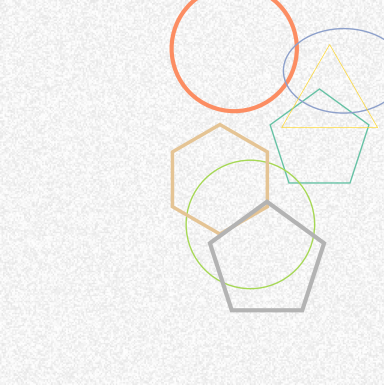[{"shape": "pentagon", "thickness": 1, "radius": 0.67, "center": [0.83, 0.634]}, {"shape": "circle", "thickness": 3, "radius": 0.81, "center": [0.608, 0.874]}, {"shape": "oval", "thickness": 1, "radius": 0.78, "center": [0.893, 0.816]}, {"shape": "circle", "thickness": 1, "radius": 0.83, "center": [0.65, 0.417]}, {"shape": "triangle", "thickness": 0.5, "radius": 0.72, "center": [0.856, 0.74]}, {"shape": "hexagon", "thickness": 2.5, "radius": 0.71, "center": [0.571, 0.534]}, {"shape": "pentagon", "thickness": 3, "radius": 0.78, "center": [0.693, 0.32]}]